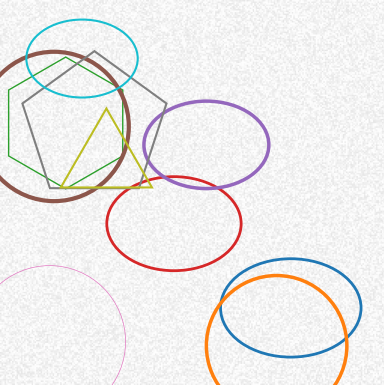[{"shape": "oval", "thickness": 2, "radius": 0.91, "center": [0.755, 0.2]}, {"shape": "circle", "thickness": 2.5, "radius": 0.91, "center": [0.718, 0.102]}, {"shape": "hexagon", "thickness": 1, "radius": 0.86, "center": [0.171, 0.681]}, {"shape": "oval", "thickness": 2, "radius": 0.87, "center": [0.452, 0.419]}, {"shape": "oval", "thickness": 2.5, "radius": 0.81, "center": [0.536, 0.624]}, {"shape": "circle", "thickness": 3, "radius": 0.97, "center": [0.141, 0.672]}, {"shape": "circle", "thickness": 0.5, "radius": 0.99, "center": [0.129, 0.113]}, {"shape": "pentagon", "thickness": 1.5, "radius": 0.98, "center": [0.245, 0.67]}, {"shape": "triangle", "thickness": 1.5, "radius": 0.68, "center": [0.276, 0.581]}, {"shape": "oval", "thickness": 1.5, "radius": 0.72, "center": [0.213, 0.848]}]